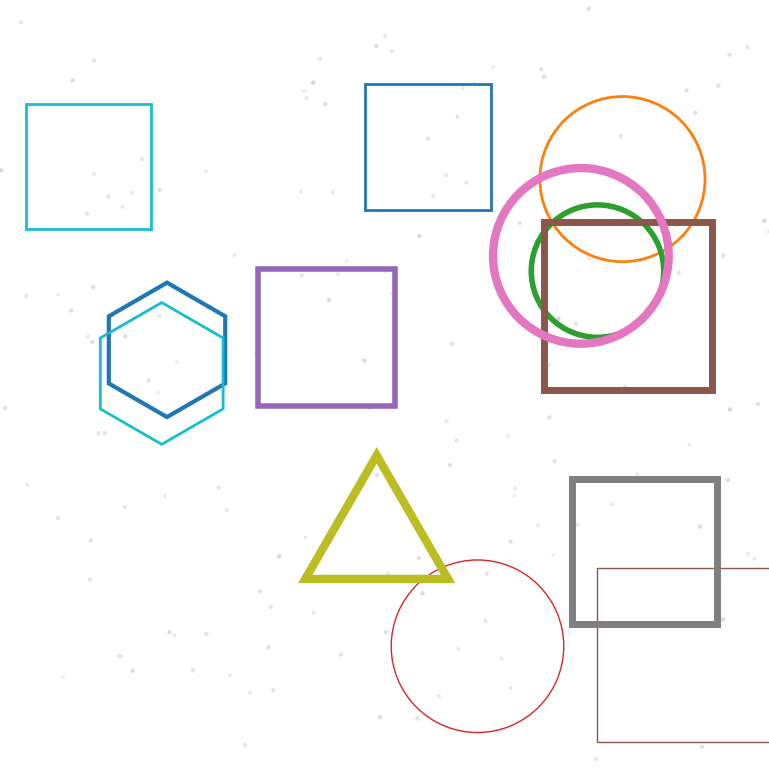[{"shape": "square", "thickness": 1, "radius": 0.41, "center": [0.556, 0.809]}, {"shape": "hexagon", "thickness": 1.5, "radius": 0.44, "center": [0.217, 0.546]}, {"shape": "circle", "thickness": 1, "radius": 0.54, "center": [0.808, 0.767]}, {"shape": "circle", "thickness": 2, "radius": 0.43, "center": [0.776, 0.648]}, {"shape": "circle", "thickness": 0.5, "radius": 0.56, "center": [0.62, 0.161]}, {"shape": "square", "thickness": 2, "radius": 0.45, "center": [0.424, 0.562]}, {"shape": "square", "thickness": 2.5, "radius": 0.55, "center": [0.815, 0.603]}, {"shape": "square", "thickness": 0.5, "radius": 0.57, "center": [0.889, 0.149]}, {"shape": "circle", "thickness": 3, "radius": 0.57, "center": [0.754, 0.668]}, {"shape": "square", "thickness": 2.5, "radius": 0.47, "center": [0.837, 0.284]}, {"shape": "triangle", "thickness": 3, "radius": 0.54, "center": [0.489, 0.302]}, {"shape": "square", "thickness": 1, "radius": 0.41, "center": [0.115, 0.784]}, {"shape": "hexagon", "thickness": 1, "radius": 0.46, "center": [0.21, 0.515]}]